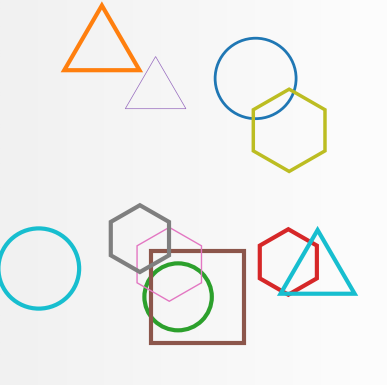[{"shape": "circle", "thickness": 2, "radius": 0.52, "center": [0.66, 0.796]}, {"shape": "triangle", "thickness": 3, "radius": 0.56, "center": [0.263, 0.874]}, {"shape": "circle", "thickness": 3, "radius": 0.43, "center": [0.46, 0.229]}, {"shape": "hexagon", "thickness": 3, "radius": 0.43, "center": [0.744, 0.32]}, {"shape": "triangle", "thickness": 0.5, "radius": 0.45, "center": [0.402, 0.763]}, {"shape": "square", "thickness": 3, "radius": 0.6, "center": [0.511, 0.229]}, {"shape": "hexagon", "thickness": 1, "radius": 0.48, "center": [0.437, 0.314]}, {"shape": "hexagon", "thickness": 3, "radius": 0.43, "center": [0.361, 0.38]}, {"shape": "hexagon", "thickness": 2.5, "radius": 0.53, "center": [0.746, 0.662]}, {"shape": "circle", "thickness": 3, "radius": 0.52, "center": [0.1, 0.303]}, {"shape": "triangle", "thickness": 3, "radius": 0.55, "center": [0.82, 0.292]}]